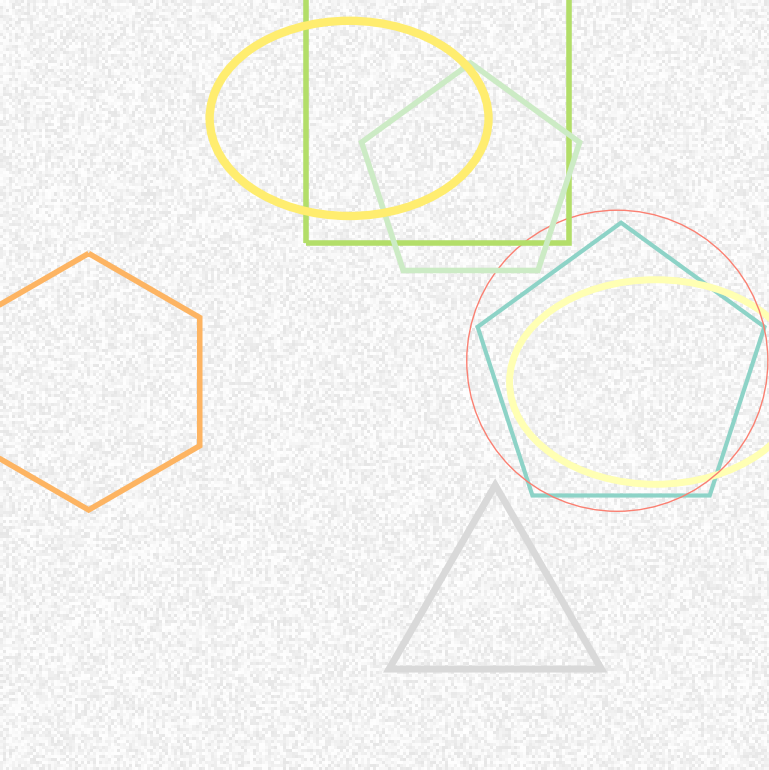[{"shape": "pentagon", "thickness": 1.5, "radius": 0.98, "center": [0.807, 0.515]}, {"shape": "oval", "thickness": 2.5, "radius": 0.95, "center": [0.851, 0.504]}, {"shape": "circle", "thickness": 0.5, "radius": 0.98, "center": [0.802, 0.531]}, {"shape": "hexagon", "thickness": 2, "radius": 0.83, "center": [0.115, 0.504]}, {"shape": "square", "thickness": 2, "radius": 0.85, "center": [0.568, 0.856]}, {"shape": "triangle", "thickness": 2.5, "radius": 0.8, "center": [0.643, 0.211]}, {"shape": "pentagon", "thickness": 2, "radius": 0.74, "center": [0.611, 0.769]}, {"shape": "oval", "thickness": 3, "radius": 0.91, "center": [0.453, 0.846]}]